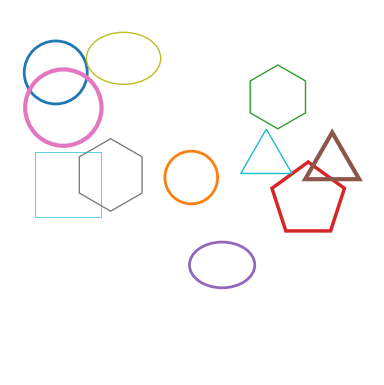[{"shape": "circle", "thickness": 2, "radius": 0.41, "center": [0.145, 0.812]}, {"shape": "circle", "thickness": 2, "radius": 0.34, "center": [0.497, 0.539]}, {"shape": "hexagon", "thickness": 1, "radius": 0.41, "center": [0.722, 0.748]}, {"shape": "pentagon", "thickness": 2.5, "radius": 0.49, "center": [0.801, 0.48]}, {"shape": "oval", "thickness": 2, "radius": 0.42, "center": [0.577, 0.312]}, {"shape": "triangle", "thickness": 3, "radius": 0.4, "center": [0.863, 0.575]}, {"shape": "circle", "thickness": 3, "radius": 0.5, "center": [0.165, 0.72]}, {"shape": "hexagon", "thickness": 1, "radius": 0.47, "center": [0.288, 0.546]}, {"shape": "oval", "thickness": 1, "radius": 0.48, "center": [0.321, 0.848]}, {"shape": "square", "thickness": 0.5, "radius": 0.43, "center": [0.176, 0.52]}, {"shape": "triangle", "thickness": 1, "radius": 0.38, "center": [0.692, 0.588]}]